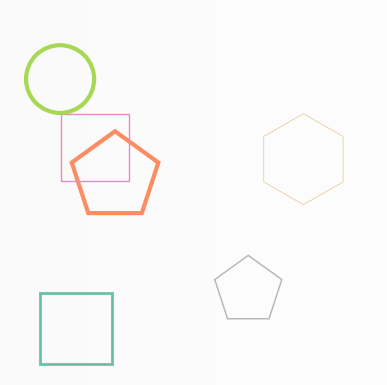[{"shape": "square", "thickness": 2, "radius": 0.46, "center": [0.196, 0.146]}, {"shape": "pentagon", "thickness": 3, "radius": 0.59, "center": [0.297, 0.542]}, {"shape": "square", "thickness": 1, "radius": 0.44, "center": [0.246, 0.617]}, {"shape": "circle", "thickness": 3, "radius": 0.44, "center": [0.155, 0.795]}, {"shape": "hexagon", "thickness": 0.5, "radius": 0.59, "center": [0.783, 0.587]}, {"shape": "pentagon", "thickness": 1, "radius": 0.46, "center": [0.641, 0.246]}]